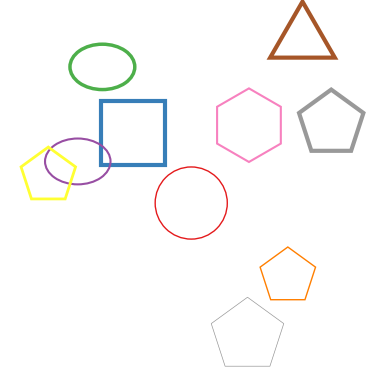[{"shape": "circle", "thickness": 1, "radius": 0.47, "center": [0.497, 0.473]}, {"shape": "square", "thickness": 3, "radius": 0.41, "center": [0.346, 0.654]}, {"shape": "oval", "thickness": 2.5, "radius": 0.42, "center": [0.266, 0.826]}, {"shape": "oval", "thickness": 1.5, "radius": 0.43, "center": [0.202, 0.581]}, {"shape": "pentagon", "thickness": 1, "radius": 0.38, "center": [0.748, 0.283]}, {"shape": "pentagon", "thickness": 2, "radius": 0.37, "center": [0.125, 0.544]}, {"shape": "triangle", "thickness": 3, "radius": 0.48, "center": [0.786, 0.899]}, {"shape": "hexagon", "thickness": 1.5, "radius": 0.48, "center": [0.647, 0.675]}, {"shape": "pentagon", "thickness": 0.5, "radius": 0.5, "center": [0.643, 0.129]}, {"shape": "pentagon", "thickness": 3, "radius": 0.44, "center": [0.86, 0.679]}]